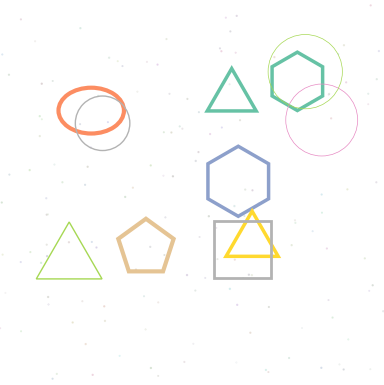[{"shape": "triangle", "thickness": 2.5, "radius": 0.37, "center": [0.602, 0.749]}, {"shape": "hexagon", "thickness": 2.5, "radius": 0.38, "center": [0.772, 0.789]}, {"shape": "oval", "thickness": 3, "radius": 0.42, "center": [0.237, 0.713]}, {"shape": "hexagon", "thickness": 2.5, "radius": 0.45, "center": [0.619, 0.529]}, {"shape": "circle", "thickness": 0.5, "radius": 0.47, "center": [0.836, 0.688]}, {"shape": "circle", "thickness": 0.5, "radius": 0.48, "center": [0.793, 0.814]}, {"shape": "triangle", "thickness": 1, "radius": 0.49, "center": [0.18, 0.325]}, {"shape": "triangle", "thickness": 2.5, "radius": 0.39, "center": [0.655, 0.373]}, {"shape": "pentagon", "thickness": 3, "radius": 0.38, "center": [0.379, 0.356]}, {"shape": "square", "thickness": 2, "radius": 0.37, "center": [0.629, 0.351]}, {"shape": "circle", "thickness": 1, "radius": 0.35, "center": [0.266, 0.68]}]